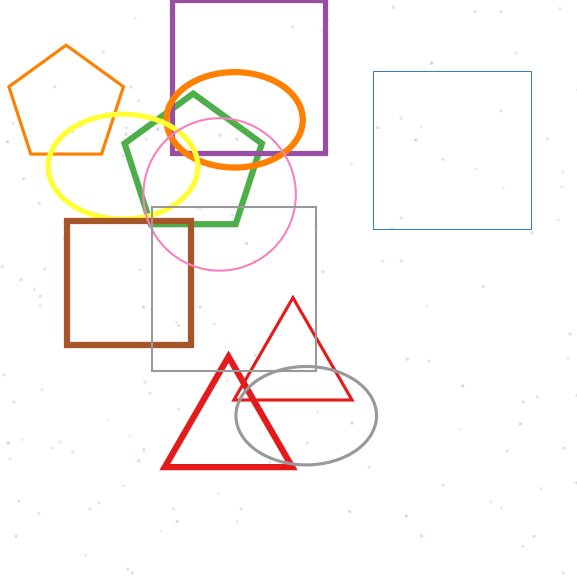[{"shape": "triangle", "thickness": 3, "radius": 0.64, "center": [0.396, 0.254]}, {"shape": "triangle", "thickness": 1.5, "radius": 0.59, "center": [0.507, 0.366]}, {"shape": "square", "thickness": 0.5, "radius": 0.68, "center": [0.783, 0.74]}, {"shape": "pentagon", "thickness": 3, "radius": 0.62, "center": [0.335, 0.712]}, {"shape": "square", "thickness": 2.5, "radius": 0.66, "center": [0.43, 0.867]}, {"shape": "oval", "thickness": 3, "radius": 0.59, "center": [0.406, 0.792]}, {"shape": "pentagon", "thickness": 1.5, "radius": 0.52, "center": [0.115, 0.817]}, {"shape": "oval", "thickness": 2.5, "radius": 0.65, "center": [0.213, 0.711]}, {"shape": "square", "thickness": 3, "radius": 0.54, "center": [0.223, 0.509]}, {"shape": "circle", "thickness": 1, "radius": 0.66, "center": [0.38, 0.662]}, {"shape": "square", "thickness": 1, "radius": 0.71, "center": [0.406, 0.499]}, {"shape": "oval", "thickness": 1.5, "radius": 0.61, "center": [0.53, 0.279]}]